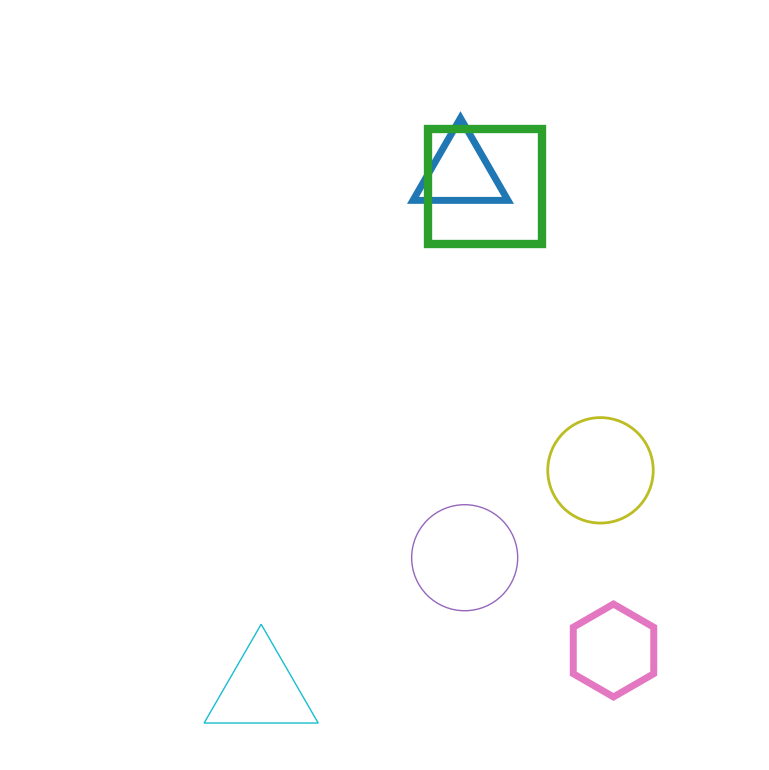[{"shape": "triangle", "thickness": 2.5, "radius": 0.36, "center": [0.598, 0.775]}, {"shape": "square", "thickness": 3, "radius": 0.37, "center": [0.63, 0.758]}, {"shape": "circle", "thickness": 0.5, "radius": 0.34, "center": [0.603, 0.276]}, {"shape": "hexagon", "thickness": 2.5, "radius": 0.3, "center": [0.797, 0.155]}, {"shape": "circle", "thickness": 1, "radius": 0.34, "center": [0.78, 0.389]}, {"shape": "triangle", "thickness": 0.5, "radius": 0.43, "center": [0.339, 0.104]}]